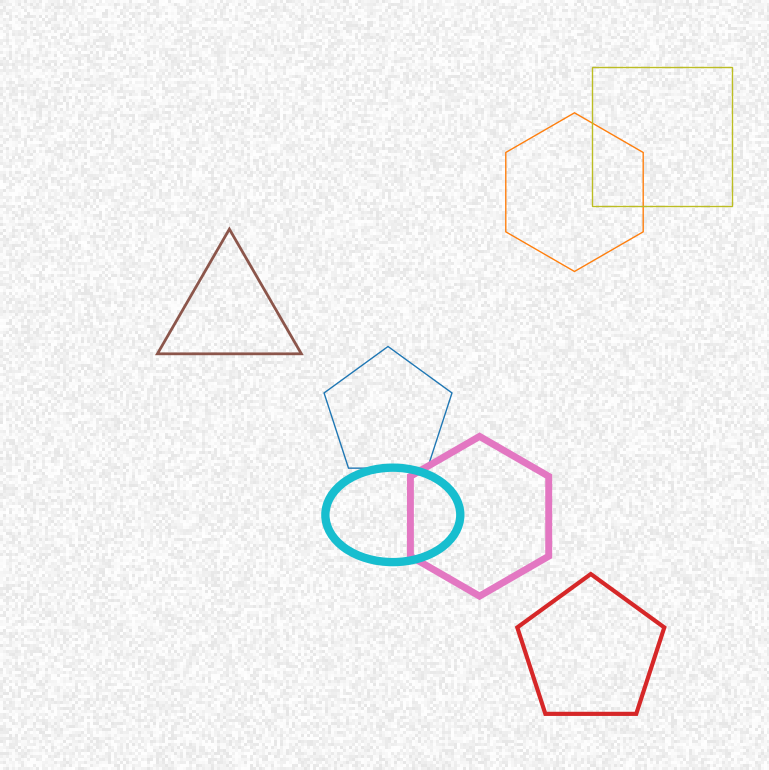[{"shape": "pentagon", "thickness": 0.5, "radius": 0.44, "center": [0.504, 0.463]}, {"shape": "hexagon", "thickness": 0.5, "radius": 0.52, "center": [0.746, 0.75]}, {"shape": "pentagon", "thickness": 1.5, "radius": 0.5, "center": [0.767, 0.154]}, {"shape": "triangle", "thickness": 1, "radius": 0.54, "center": [0.298, 0.594]}, {"shape": "hexagon", "thickness": 2.5, "radius": 0.52, "center": [0.623, 0.33]}, {"shape": "square", "thickness": 0.5, "radius": 0.45, "center": [0.86, 0.823]}, {"shape": "oval", "thickness": 3, "radius": 0.44, "center": [0.51, 0.331]}]